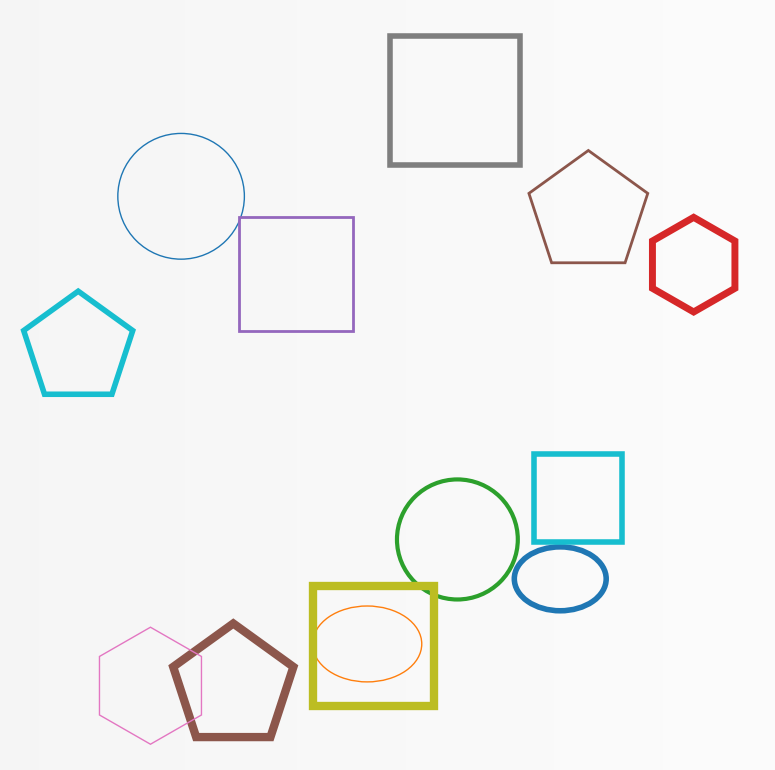[{"shape": "oval", "thickness": 2, "radius": 0.3, "center": [0.723, 0.248]}, {"shape": "circle", "thickness": 0.5, "radius": 0.41, "center": [0.234, 0.745]}, {"shape": "oval", "thickness": 0.5, "radius": 0.35, "center": [0.474, 0.164]}, {"shape": "circle", "thickness": 1.5, "radius": 0.39, "center": [0.59, 0.299]}, {"shape": "hexagon", "thickness": 2.5, "radius": 0.31, "center": [0.895, 0.656]}, {"shape": "square", "thickness": 1, "radius": 0.37, "center": [0.381, 0.644]}, {"shape": "pentagon", "thickness": 1, "radius": 0.4, "center": [0.759, 0.724]}, {"shape": "pentagon", "thickness": 3, "radius": 0.41, "center": [0.301, 0.109]}, {"shape": "hexagon", "thickness": 0.5, "radius": 0.38, "center": [0.194, 0.109]}, {"shape": "square", "thickness": 2, "radius": 0.42, "center": [0.587, 0.87]}, {"shape": "square", "thickness": 3, "radius": 0.39, "center": [0.482, 0.161]}, {"shape": "square", "thickness": 2, "radius": 0.29, "center": [0.746, 0.353]}, {"shape": "pentagon", "thickness": 2, "radius": 0.37, "center": [0.101, 0.548]}]